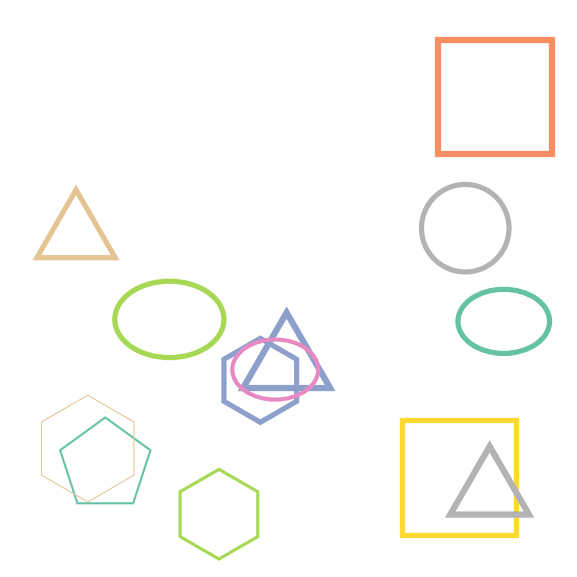[{"shape": "oval", "thickness": 2.5, "radius": 0.4, "center": [0.872, 0.443]}, {"shape": "pentagon", "thickness": 1, "radius": 0.41, "center": [0.182, 0.194]}, {"shape": "square", "thickness": 3, "radius": 0.49, "center": [0.857, 0.832]}, {"shape": "triangle", "thickness": 3, "radius": 0.44, "center": [0.496, 0.371]}, {"shape": "hexagon", "thickness": 2.5, "radius": 0.36, "center": [0.451, 0.341]}, {"shape": "oval", "thickness": 2, "radius": 0.37, "center": [0.477, 0.359]}, {"shape": "oval", "thickness": 2.5, "radius": 0.47, "center": [0.293, 0.446]}, {"shape": "hexagon", "thickness": 1.5, "radius": 0.39, "center": [0.379, 0.109]}, {"shape": "square", "thickness": 2.5, "radius": 0.5, "center": [0.795, 0.172]}, {"shape": "triangle", "thickness": 2.5, "radius": 0.39, "center": [0.132, 0.592]}, {"shape": "hexagon", "thickness": 0.5, "radius": 0.46, "center": [0.152, 0.222]}, {"shape": "triangle", "thickness": 3, "radius": 0.39, "center": [0.848, 0.148]}, {"shape": "circle", "thickness": 2.5, "radius": 0.38, "center": [0.806, 0.604]}]